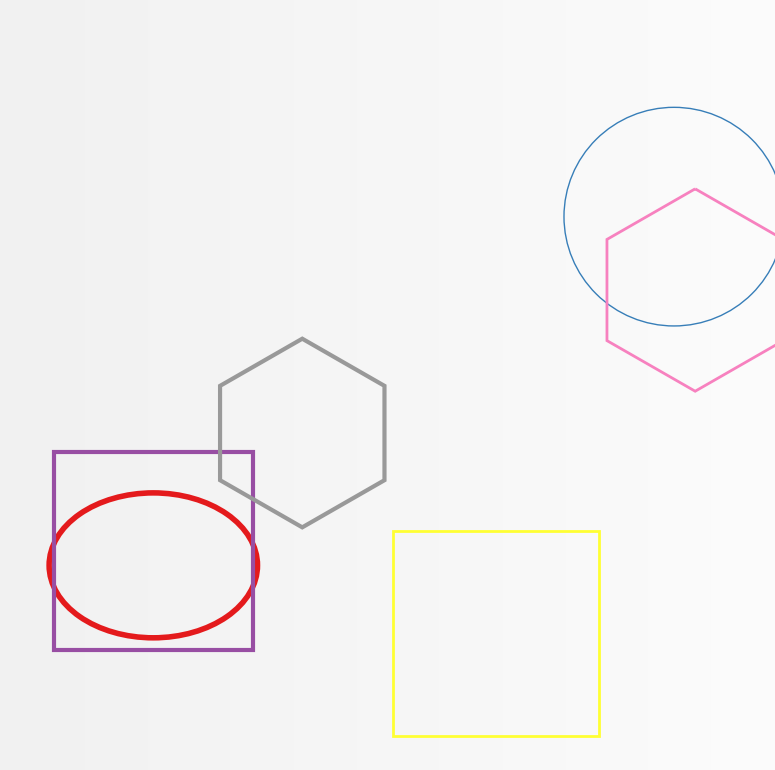[{"shape": "oval", "thickness": 2, "radius": 0.67, "center": [0.198, 0.266]}, {"shape": "circle", "thickness": 0.5, "radius": 0.71, "center": [0.87, 0.719]}, {"shape": "square", "thickness": 1.5, "radius": 0.64, "center": [0.199, 0.284]}, {"shape": "square", "thickness": 1, "radius": 0.67, "center": [0.64, 0.178]}, {"shape": "hexagon", "thickness": 1, "radius": 0.66, "center": [0.897, 0.623]}, {"shape": "hexagon", "thickness": 1.5, "radius": 0.61, "center": [0.39, 0.438]}]